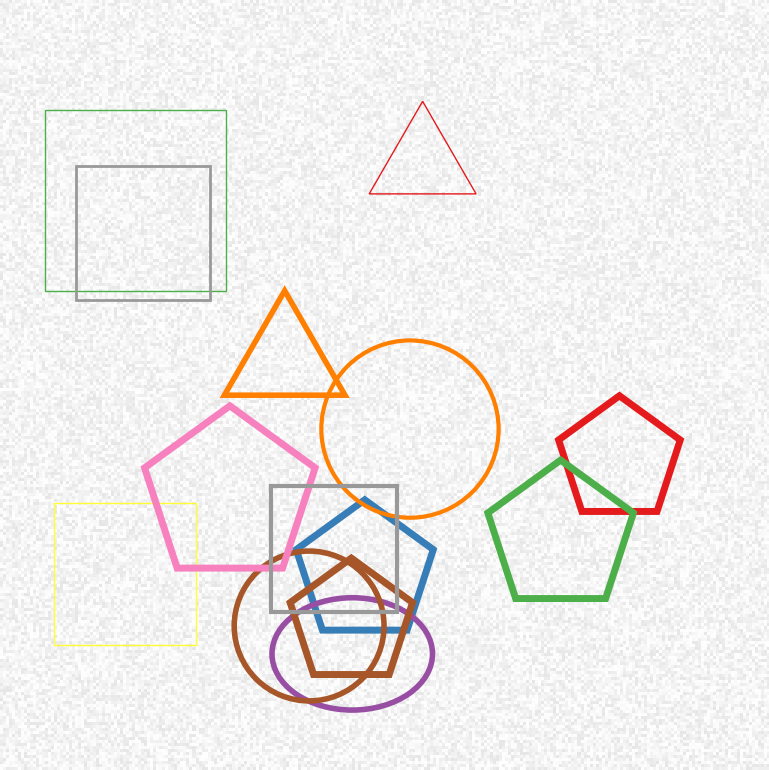[{"shape": "pentagon", "thickness": 2.5, "radius": 0.42, "center": [0.804, 0.403]}, {"shape": "triangle", "thickness": 0.5, "radius": 0.4, "center": [0.549, 0.788]}, {"shape": "pentagon", "thickness": 2.5, "radius": 0.47, "center": [0.474, 0.257]}, {"shape": "square", "thickness": 0.5, "radius": 0.59, "center": [0.176, 0.74]}, {"shape": "pentagon", "thickness": 2.5, "radius": 0.5, "center": [0.728, 0.303]}, {"shape": "oval", "thickness": 2, "radius": 0.52, "center": [0.457, 0.151]}, {"shape": "circle", "thickness": 1.5, "radius": 0.58, "center": [0.532, 0.443]}, {"shape": "triangle", "thickness": 2, "radius": 0.45, "center": [0.37, 0.532]}, {"shape": "square", "thickness": 0.5, "radius": 0.46, "center": [0.163, 0.255]}, {"shape": "circle", "thickness": 2, "radius": 0.49, "center": [0.401, 0.187]}, {"shape": "pentagon", "thickness": 2.5, "radius": 0.42, "center": [0.456, 0.192]}, {"shape": "pentagon", "thickness": 2.5, "radius": 0.58, "center": [0.299, 0.356]}, {"shape": "square", "thickness": 1.5, "radius": 0.41, "center": [0.434, 0.286]}, {"shape": "square", "thickness": 1, "radius": 0.44, "center": [0.185, 0.697]}]